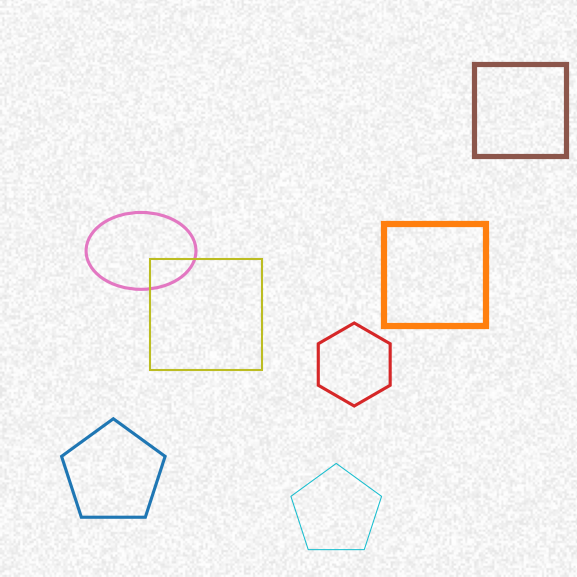[{"shape": "pentagon", "thickness": 1.5, "radius": 0.47, "center": [0.196, 0.18]}, {"shape": "square", "thickness": 3, "radius": 0.44, "center": [0.754, 0.523]}, {"shape": "hexagon", "thickness": 1.5, "radius": 0.36, "center": [0.613, 0.368]}, {"shape": "square", "thickness": 2.5, "radius": 0.4, "center": [0.9, 0.808]}, {"shape": "oval", "thickness": 1.5, "radius": 0.48, "center": [0.244, 0.565]}, {"shape": "square", "thickness": 1, "radius": 0.48, "center": [0.357, 0.454]}, {"shape": "pentagon", "thickness": 0.5, "radius": 0.41, "center": [0.582, 0.114]}]